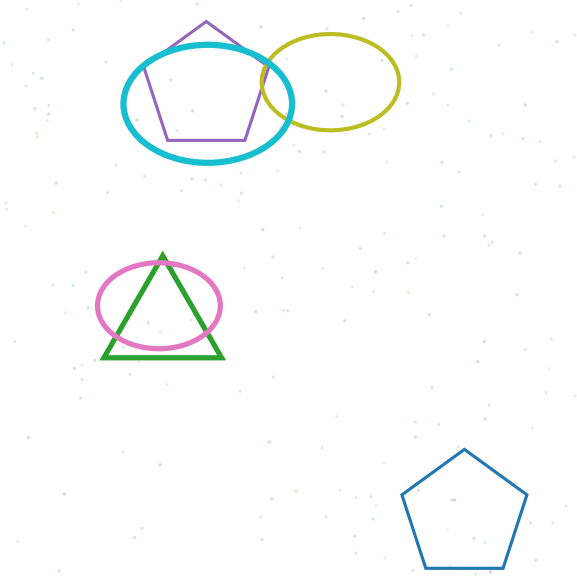[{"shape": "pentagon", "thickness": 1.5, "radius": 0.57, "center": [0.804, 0.107]}, {"shape": "triangle", "thickness": 2.5, "radius": 0.59, "center": [0.282, 0.438]}, {"shape": "pentagon", "thickness": 1.5, "radius": 0.57, "center": [0.357, 0.848]}, {"shape": "oval", "thickness": 2.5, "radius": 0.53, "center": [0.275, 0.47]}, {"shape": "oval", "thickness": 2, "radius": 0.6, "center": [0.572, 0.857]}, {"shape": "oval", "thickness": 3, "radius": 0.73, "center": [0.36, 0.819]}]